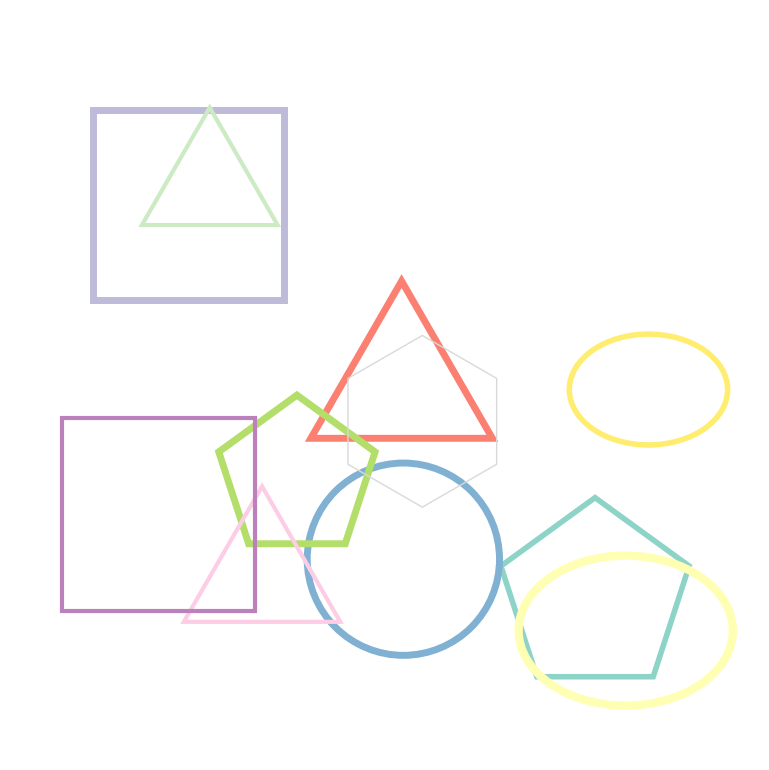[{"shape": "pentagon", "thickness": 2, "radius": 0.64, "center": [0.773, 0.225]}, {"shape": "oval", "thickness": 3, "radius": 0.7, "center": [0.813, 0.181]}, {"shape": "square", "thickness": 2.5, "radius": 0.62, "center": [0.245, 0.734]}, {"shape": "triangle", "thickness": 2.5, "radius": 0.68, "center": [0.522, 0.499]}, {"shape": "circle", "thickness": 2.5, "radius": 0.62, "center": [0.524, 0.274]}, {"shape": "pentagon", "thickness": 2.5, "radius": 0.53, "center": [0.386, 0.38]}, {"shape": "triangle", "thickness": 1.5, "radius": 0.59, "center": [0.34, 0.251]}, {"shape": "hexagon", "thickness": 0.5, "radius": 0.56, "center": [0.548, 0.453]}, {"shape": "square", "thickness": 1.5, "radius": 0.63, "center": [0.206, 0.332]}, {"shape": "triangle", "thickness": 1.5, "radius": 0.51, "center": [0.272, 0.759]}, {"shape": "oval", "thickness": 2, "radius": 0.51, "center": [0.842, 0.494]}]